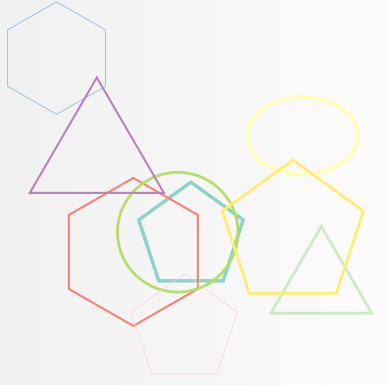[{"shape": "pentagon", "thickness": 2.5, "radius": 0.71, "center": [0.493, 0.385]}, {"shape": "oval", "thickness": 2.5, "radius": 0.71, "center": [0.781, 0.647]}, {"shape": "hexagon", "thickness": 1.5, "radius": 0.96, "center": [0.344, 0.346]}, {"shape": "hexagon", "thickness": 0.5, "radius": 0.73, "center": [0.146, 0.849]}, {"shape": "circle", "thickness": 2, "radius": 0.78, "center": [0.459, 0.397]}, {"shape": "pentagon", "thickness": 0.5, "radius": 0.72, "center": [0.476, 0.145]}, {"shape": "triangle", "thickness": 1.5, "radius": 1.0, "center": [0.25, 0.599]}, {"shape": "triangle", "thickness": 2, "radius": 0.75, "center": [0.829, 0.262]}, {"shape": "pentagon", "thickness": 2, "radius": 0.96, "center": [0.756, 0.393]}]